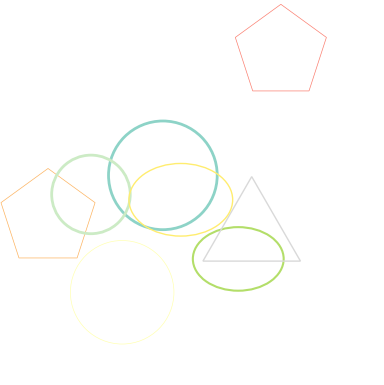[{"shape": "circle", "thickness": 2, "radius": 0.71, "center": [0.423, 0.545]}, {"shape": "circle", "thickness": 0.5, "radius": 0.67, "center": [0.317, 0.241]}, {"shape": "pentagon", "thickness": 0.5, "radius": 0.62, "center": [0.73, 0.864]}, {"shape": "pentagon", "thickness": 0.5, "radius": 0.64, "center": [0.125, 0.434]}, {"shape": "oval", "thickness": 1.5, "radius": 0.59, "center": [0.619, 0.327]}, {"shape": "triangle", "thickness": 1, "radius": 0.73, "center": [0.654, 0.395]}, {"shape": "circle", "thickness": 2, "radius": 0.51, "center": [0.236, 0.495]}, {"shape": "oval", "thickness": 1, "radius": 0.67, "center": [0.47, 0.481]}]